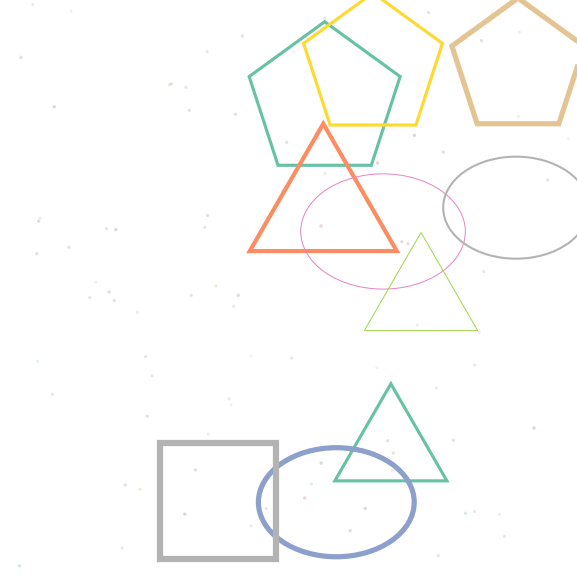[{"shape": "triangle", "thickness": 1.5, "radius": 0.56, "center": [0.677, 0.222]}, {"shape": "pentagon", "thickness": 1.5, "radius": 0.69, "center": [0.562, 0.824]}, {"shape": "triangle", "thickness": 2, "radius": 0.74, "center": [0.56, 0.638]}, {"shape": "oval", "thickness": 2.5, "radius": 0.67, "center": [0.582, 0.129]}, {"shape": "oval", "thickness": 0.5, "radius": 0.71, "center": [0.663, 0.598]}, {"shape": "triangle", "thickness": 0.5, "radius": 0.57, "center": [0.729, 0.483]}, {"shape": "pentagon", "thickness": 1.5, "radius": 0.63, "center": [0.646, 0.885]}, {"shape": "pentagon", "thickness": 2.5, "radius": 0.6, "center": [0.897, 0.882]}, {"shape": "square", "thickness": 3, "radius": 0.5, "center": [0.377, 0.132]}, {"shape": "oval", "thickness": 1, "radius": 0.63, "center": [0.894, 0.64]}]